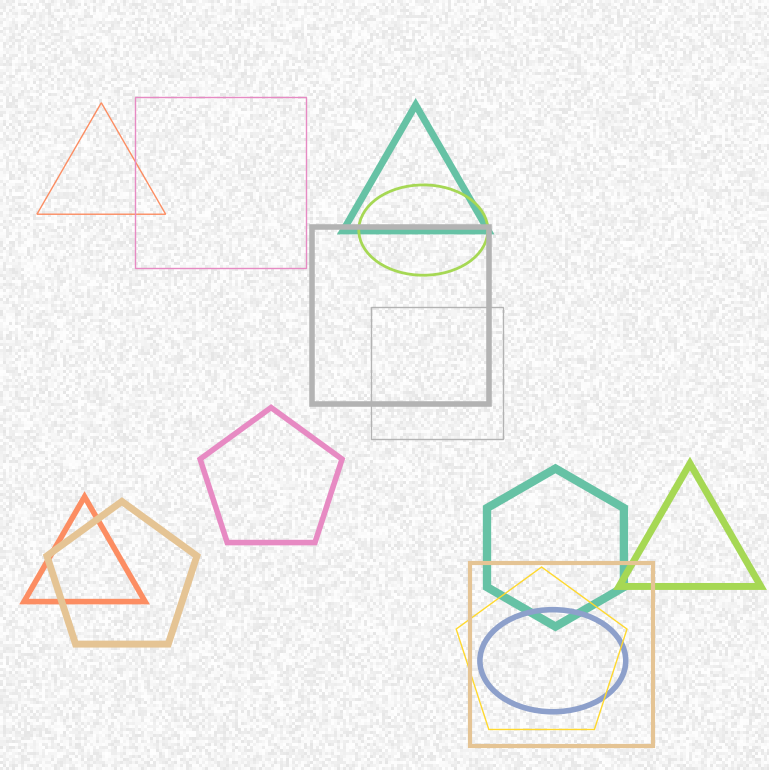[{"shape": "hexagon", "thickness": 3, "radius": 0.51, "center": [0.721, 0.289]}, {"shape": "triangle", "thickness": 2.5, "radius": 0.55, "center": [0.54, 0.755]}, {"shape": "triangle", "thickness": 0.5, "radius": 0.48, "center": [0.132, 0.77]}, {"shape": "triangle", "thickness": 2, "radius": 0.45, "center": [0.11, 0.264]}, {"shape": "oval", "thickness": 2, "radius": 0.47, "center": [0.718, 0.142]}, {"shape": "pentagon", "thickness": 2, "radius": 0.48, "center": [0.352, 0.374]}, {"shape": "square", "thickness": 0.5, "radius": 0.56, "center": [0.287, 0.763]}, {"shape": "triangle", "thickness": 2.5, "radius": 0.53, "center": [0.896, 0.292]}, {"shape": "oval", "thickness": 1, "radius": 0.42, "center": [0.55, 0.701]}, {"shape": "pentagon", "thickness": 0.5, "radius": 0.58, "center": [0.703, 0.147]}, {"shape": "square", "thickness": 1.5, "radius": 0.59, "center": [0.729, 0.15]}, {"shape": "pentagon", "thickness": 2.5, "radius": 0.51, "center": [0.158, 0.246]}, {"shape": "square", "thickness": 0.5, "radius": 0.43, "center": [0.568, 0.516]}, {"shape": "square", "thickness": 2, "radius": 0.57, "center": [0.52, 0.591]}]